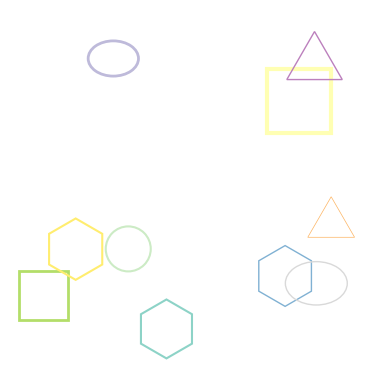[{"shape": "hexagon", "thickness": 1.5, "radius": 0.38, "center": [0.432, 0.146]}, {"shape": "square", "thickness": 3, "radius": 0.41, "center": [0.776, 0.739]}, {"shape": "oval", "thickness": 2, "radius": 0.33, "center": [0.294, 0.848]}, {"shape": "hexagon", "thickness": 1, "radius": 0.39, "center": [0.741, 0.283]}, {"shape": "triangle", "thickness": 0.5, "radius": 0.35, "center": [0.86, 0.419]}, {"shape": "square", "thickness": 2, "radius": 0.32, "center": [0.113, 0.232]}, {"shape": "oval", "thickness": 1, "radius": 0.4, "center": [0.822, 0.264]}, {"shape": "triangle", "thickness": 1, "radius": 0.42, "center": [0.817, 0.835]}, {"shape": "circle", "thickness": 1.5, "radius": 0.29, "center": [0.333, 0.354]}, {"shape": "hexagon", "thickness": 1.5, "radius": 0.4, "center": [0.197, 0.353]}]